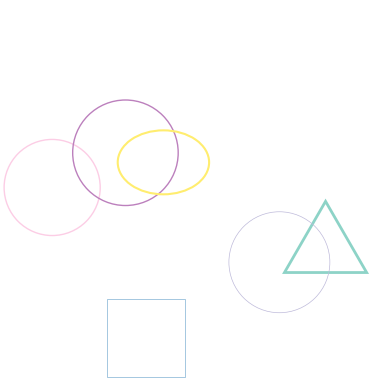[{"shape": "triangle", "thickness": 2, "radius": 0.62, "center": [0.846, 0.354]}, {"shape": "circle", "thickness": 0.5, "radius": 0.66, "center": [0.726, 0.319]}, {"shape": "square", "thickness": 0.5, "radius": 0.51, "center": [0.379, 0.122]}, {"shape": "circle", "thickness": 1, "radius": 0.62, "center": [0.135, 0.513]}, {"shape": "circle", "thickness": 1, "radius": 0.69, "center": [0.326, 0.603]}, {"shape": "oval", "thickness": 1.5, "radius": 0.59, "center": [0.424, 0.578]}]